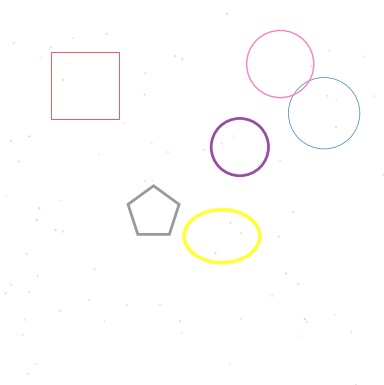[{"shape": "square", "thickness": 0.5, "radius": 0.44, "center": [0.221, 0.778]}, {"shape": "circle", "thickness": 0.5, "radius": 0.46, "center": [0.842, 0.706]}, {"shape": "circle", "thickness": 2, "radius": 0.37, "center": [0.623, 0.618]}, {"shape": "oval", "thickness": 2.5, "radius": 0.49, "center": [0.577, 0.386]}, {"shape": "circle", "thickness": 1, "radius": 0.44, "center": [0.728, 0.834]}, {"shape": "pentagon", "thickness": 2, "radius": 0.35, "center": [0.399, 0.448]}]